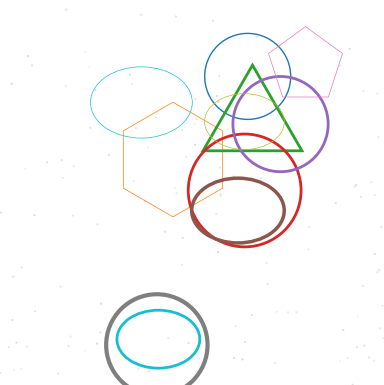[{"shape": "circle", "thickness": 1, "radius": 0.56, "center": [0.643, 0.802]}, {"shape": "hexagon", "thickness": 0.5, "radius": 0.74, "center": [0.449, 0.586]}, {"shape": "triangle", "thickness": 2, "radius": 0.74, "center": [0.656, 0.683]}, {"shape": "circle", "thickness": 2, "radius": 0.73, "center": [0.635, 0.505]}, {"shape": "circle", "thickness": 2, "radius": 0.62, "center": [0.729, 0.678]}, {"shape": "oval", "thickness": 2.5, "radius": 0.6, "center": [0.618, 0.453]}, {"shape": "pentagon", "thickness": 0.5, "radius": 0.51, "center": [0.794, 0.83]}, {"shape": "circle", "thickness": 3, "radius": 0.66, "center": [0.407, 0.104]}, {"shape": "oval", "thickness": 0.5, "radius": 0.52, "center": [0.635, 0.684]}, {"shape": "oval", "thickness": 2, "radius": 0.54, "center": [0.411, 0.119]}, {"shape": "oval", "thickness": 0.5, "radius": 0.66, "center": [0.367, 0.734]}]